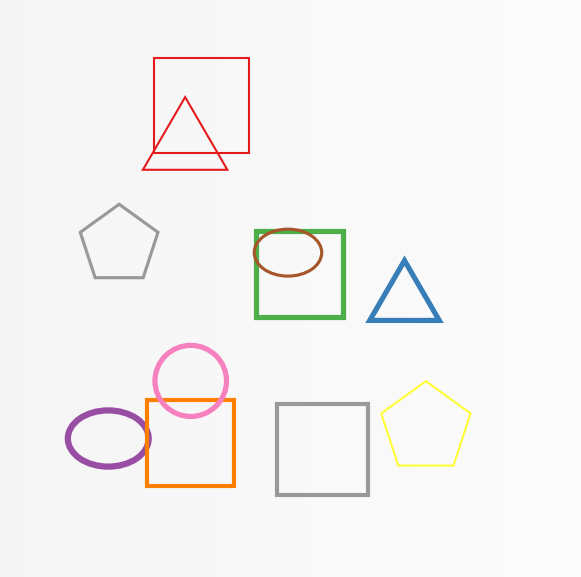[{"shape": "triangle", "thickness": 1, "radius": 0.42, "center": [0.319, 0.747]}, {"shape": "square", "thickness": 1, "radius": 0.41, "center": [0.347, 0.816]}, {"shape": "triangle", "thickness": 2.5, "radius": 0.35, "center": [0.696, 0.479]}, {"shape": "square", "thickness": 2.5, "radius": 0.37, "center": [0.516, 0.525]}, {"shape": "oval", "thickness": 3, "radius": 0.35, "center": [0.186, 0.24]}, {"shape": "square", "thickness": 2, "radius": 0.38, "center": [0.328, 0.232]}, {"shape": "pentagon", "thickness": 1, "radius": 0.4, "center": [0.733, 0.258]}, {"shape": "oval", "thickness": 1.5, "radius": 0.29, "center": [0.495, 0.562]}, {"shape": "circle", "thickness": 2.5, "radius": 0.31, "center": [0.328, 0.34]}, {"shape": "square", "thickness": 2, "radius": 0.39, "center": [0.555, 0.221]}, {"shape": "pentagon", "thickness": 1.5, "radius": 0.35, "center": [0.205, 0.575]}]